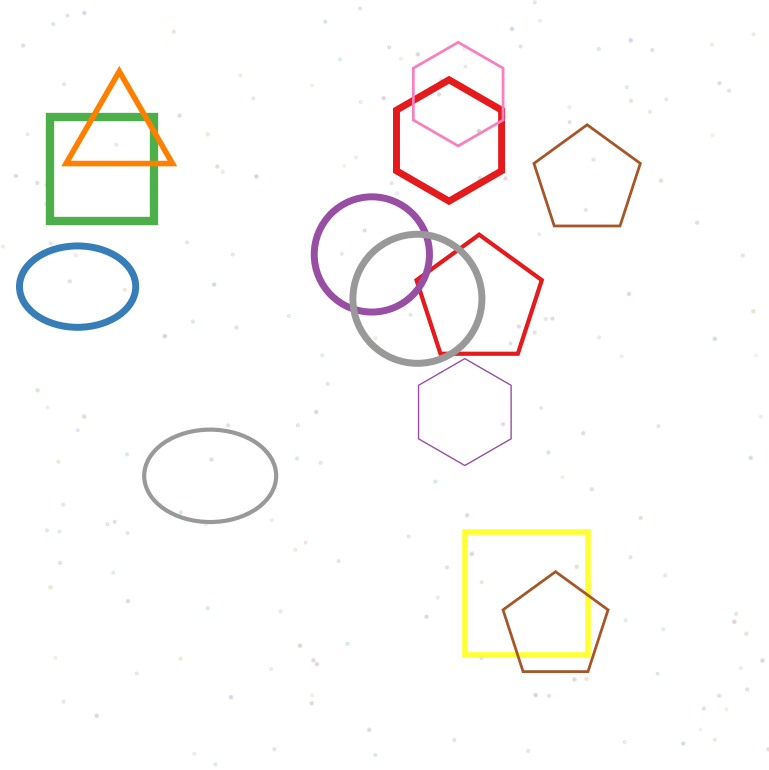[{"shape": "hexagon", "thickness": 2.5, "radius": 0.39, "center": [0.583, 0.818]}, {"shape": "pentagon", "thickness": 1.5, "radius": 0.43, "center": [0.622, 0.61]}, {"shape": "oval", "thickness": 2.5, "radius": 0.38, "center": [0.101, 0.628]}, {"shape": "square", "thickness": 3, "radius": 0.34, "center": [0.132, 0.781]}, {"shape": "circle", "thickness": 2.5, "radius": 0.37, "center": [0.483, 0.67]}, {"shape": "hexagon", "thickness": 0.5, "radius": 0.35, "center": [0.604, 0.465]}, {"shape": "triangle", "thickness": 2, "radius": 0.4, "center": [0.155, 0.827]}, {"shape": "square", "thickness": 2, "radius": 0.4, "center": [0.683, 0.229]}, {"shape": "pentagon", "thickness": 1, "radius": 0.36, "center": [0.763, 0.765]}, {"shape": "pentagon", "thickness": 1, "radius": 0.36, "center": [0.721, 0.186]}, {"shape": "hexagon", "thickness": 1, "radius": 0.34, "center": [0.595, 0.878]}, {"shape": "oval", "thickness": 1.5, "radius": 0.43, "center": [0.273, 0.382]}, {"shape": "circle", "thickness": 2.5, "radius": 0.42, "center": [0.542, 0.612]}]